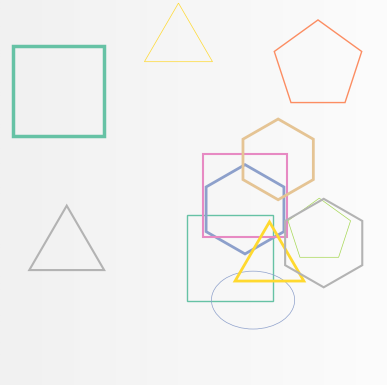[{"shape": "square", "thickness": 2.5, "radius": 0.59, "center": [0.15, 0.764]}, {"shape": "square", "thickness": 1, "radius": 0.56, "center": [0.593, 0.33]}, {"shape": "pentagon", "thickness": 1, "radius": 0.59, "center": [0.821, 0.83]}, {"shape": "oval", "thickness": 0.5, "radius": 0.54, "center": [0.653, 0.221]}, {"shape": "hexagon", "thickness": 2, "radius": 0.58, "center": [0.632, 0.456]}, {"shape": "square", "thickness": 1.5, "radius": 0.54, "center": [0.633, 0.492]}, {"shape": "pentagon", "thickness": 0.5, "radius": 0.42, "center": [0.824, 0.4]}, {"shape": "triangle", "thickness": 0.5, "radius": 0.51, "center": [0.461, 0.89]}, {"shape": "triangle", "thickness": 2, "radius": 0.51, "center": [0.695, 0.321]}, {"shape": "hexagon", "thickness": 2, "radius": 0.52, "center": [0.718, 0.586]}, {"shape": "hexagon", "thickness": 1.5, "radius": 0.57, "center": [0.835, 0.369]}, {"shape": "triangle", "thickness": 1.5, "radius": 0.56, "center": [0.172, 0.354]}]